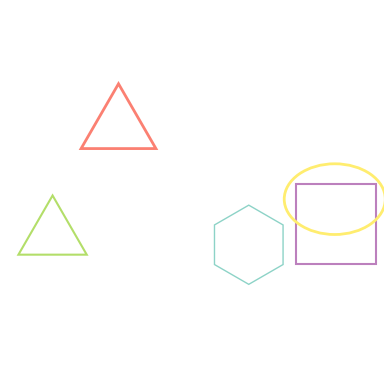[{"shape": "hexagon", "thickness": 1, "radius": 0.51, "center": [0.646, 0.364]}, {"shape": "triangle", "thickness": 2, "radius": 0.56, "center": [0.308, 0.67]}, {"shape": "triangle", "thickness": 1.5, "radius": 0.51, "center": [0.137, 0.39]}, {"shape": "square", "thickness": 1.5, "radius": 0.52, "center": [0.873, 0.418]}, {"shape": "oval", "thickness": 2, "radius": 0.66, "center": [0.869, 0.483]}]